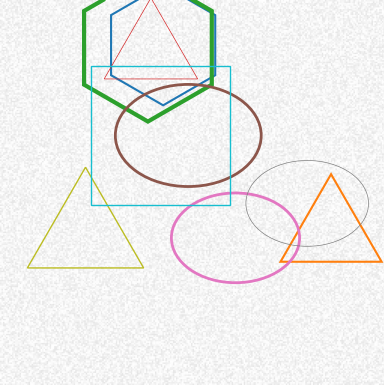[{"shape": "hexagon", "thickness": 1.5, "radius": 0.78, "center": [0.424, 0.883]}, {"shape": "triangle", "thickness": 1.5, "radius": 0.76, "center": [0.86, 0.396]}, {"shape": "hexagon", "thickness": 3, "radius": 0.96, "center": [0.384, 0.876]}, {"shape": "triangle", "thickness": 0.5, "radius": 0.7, "center": [0.392, 0.865]}, {"shape": "oval", "thickness": 2, "radius": 0.95, "center": [0.489, 0.648]}, {"shape": "oval", "thickness": 2, "radius": 0.83, "center": [0.612, 0.382]}, {"shape": "oval", "thickness": 0.5, "radius": 0.8, "center": [0.798, 0.472]}, {"shape": "triangle", "thickness": 1, "radius": 0.87, "center": [0.222, 0.391]}, {"shape": "square", "thickness": 1, "radius": 0.9, "center": [0.417, 0.648]}]